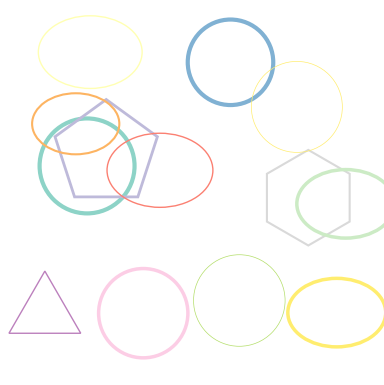[{"shape": "circle", "thickness": 3, "radius": 0.62, "center": [0.226, 0.569]}, {"shape": "oval", "thickness": 1, "radius": 0.67, "center": [0.234, 0.865]}, {"shape": "pentagon", "thickness": 2, "radius": 0.7, "center": [0.276, 0.602]}, {"shape": "oval", "thickness": 1, "radius": 0.69, "center": [0.415, 0.558]}, {"shape": "circle", "thickness": 3, "radius": 0.56, "center": [0.599, 0.838]}, {"shape": "oval", "thickness": 1.5, "radius": 0.57, "center": [0.197, 0.678]}, {"shape": "circle", "thickness": 0.5, "radius": 0.59, "center": [0.622, 0.219]}, {"shape": "circle", "thickness": 2.5, "radius": 0.58, "center": [0.372, 0.187]}, {"shape": "hexagon", "thickness": 1.5, "radius": 0.62, "center": [0.801, 0.487]}, {"shape": "triangle", "thickness": 1, "radius": 0.54, "center": [0.117, 0.188]}, {"shape": "oval", "thickness": 2.5, "radius": 0.64, "center": [0.898, 0.471]}, {"shape": "oval", "thickness": 2.5, "radius": 0.64, "center": [0.875, 0.188]}, {"shape": "circle", "thickness": 0.5, "radius": 0.59, "center": [0.771, 0.722]}]